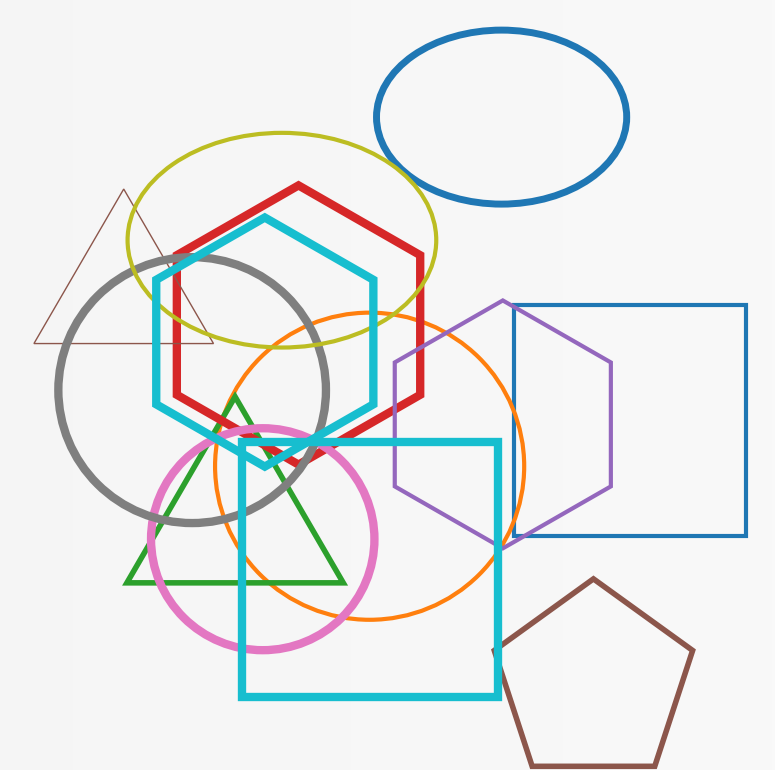[{"shape": "square", "thickness": 1.5, "radius": 0.75, "center": [0.813, 0.454]}, {"shape": "oval", "thickness": 2.5, "radius": 0.81, "center": [0.647, 0.848]}, {"shape": "circle", "thickness": 1.5, "radius": 1.0, "center": [0.477, 0.395]}, {"shape": "triangle", "thickness": 2, "radius": 0.81, "center": [0.303, 0.324]}, {"shape": "hexagon", "thickness": 3, "radius": 0.91, "center": [0.385, 0.578]}, {"shape": "hexagon", "thickness": 1.5, "radius": 0.8, "center": [0.649, 0.449]}, {"shape": "triangle", "thickness": 0.5, "radius": 0.67, "center": [0.16, 0.621]}, {"shape": "pentagon", "thickness": 2, "radius": 0.67, "center": [0.766, 0.114]}, {"shape": "circle", "thickness": 3, "radius": 0.72, "center": [0.339, 0.3]}, {"shape": "circle", "thickness": 3, "radius": 0.86, "center": [0.248, 0.493]}, {"shape": "oval", "thickness": 1.5, "radius": 1.0, "center": [0.364, 0.688]}, {"shape": "hexagon", "thickness": 3, "radius": 0.81, "center": [0.342, 0.556]}, {"shape": "square", "thickness": 3, "radius": 0.83, "center": [0.478, 0.261]}]